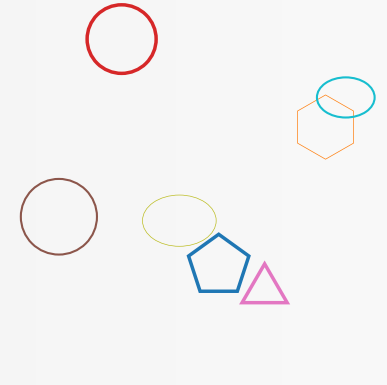[{"shape": "pentagon", "thickness": 2.5, "radius": 0.41, "center": [0.564, 0.31]}, {"shape": "hexagon", "thickness": 0.5, "radius": 0.42, "center": [0.84, 0.67]}, {"shape": "circle", "thickness": 2.5, "radius": 0.45, "center": [0.314, 0.898]}, {"shape": "circle", "thickness": 1.5, "radius": 0.49, "center": [0.152, 0.437]}, {"shape": "triangle", "thickness": 2.5, "radius": 0.34, "center": [0.683, 0.247]}, {"shape": "oval", "thickness": 0.5, "radius": 0.48, "center": [0.463, 0.427]}, {"shape": "oval", "thickness": 1.5, "radius": 0.37, "center": [0.892, 0.747]}]